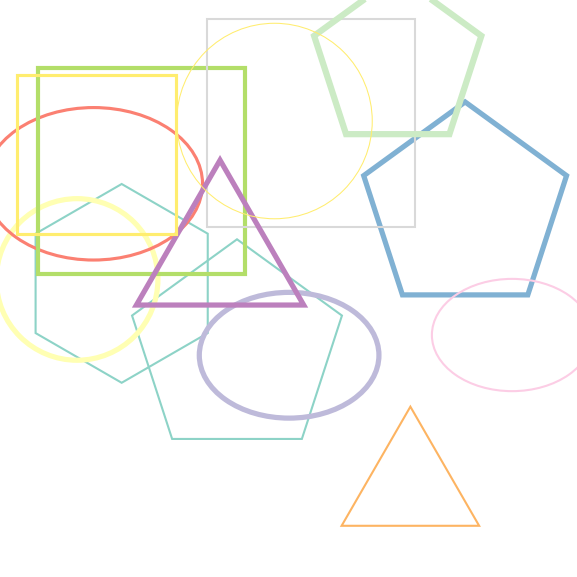[{"shape": "hexagon", "thickness": 1, "radius": 0.86, "center": [0.211, 0.508]}, {"shape": "pentagon", "thickness": 1, "radius": 0.96, "center": [0.41, 0.394]}, {"shape": "circle", "thickness": 2.5, "radius": 0.7, "center": [0.134, 0.515]}, {"shape": "oval", "thickness": 2.5, "radius": 0.78, "center": [0.501, 0.384]}, {"shape": "oval", "thickness": 1.5, "radius": 0.94, "center": [0.162, 0.681]}, {"shape": "pentagon", "thickness": 2.5, "radius": 0.92, "center": [0.805, 0.638]}, {"shape": "triangle", "thickness": 1, "radius": 0.69, "center": [0.711, 0.157]}, {"shape": "square", "thickness": 2, "radius": 0.9, "center": [0.245, 0.703]}, {"shape": "oval", "thickness": 1, "radius": 0.69, "center": [0.887, 0.419]}, {"shape": "square", "thickness": 1, "radius": 0.9, "center": [0.539, 0.786]}, {"shape": "triangle", "thickness": 2.5, "radius": 0.84, "center": [0.381, 0.555]}, {"shape": "pentagon", "thickness": 3, "radius": 0.76, "center": [0.689, 0.89]}, {"shape": "square", "thickness": 1.5, "radius": 0.69, "center": [0.166, 0.732]}, {"shape": "circle", "thickness": 0.5, "radius": 0.85, "center": [0.475, 0.79]}]